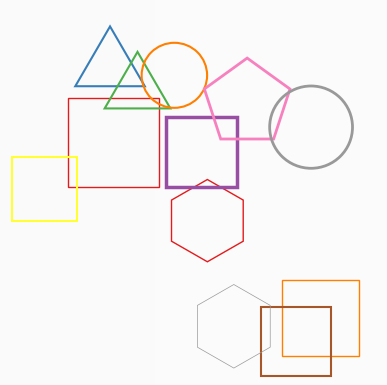[{"shape": "square", "thickness": 1, "radius": 0.58, "center": [0.293, 0.63]}, {"shape": "hexagon", "thickness": 1, "radius": 0.53, "center": [0.535, 0.427]}, {"shape": "triangle", "thickness": 1.5, "radius": 0.52, "center": [0.284, 0.828]}, {"shape": "triangle", "thickness": 1.5, "radius": 0.49, "center": [0.355, 0.767]}, {"shape": "square", "thickness": 2.5, "radius": 0.46, "center": [0.519, 0.605]}, {"shape": "circle", "thickness": 1.5, "radius": 0.42, "center": [0.45, 0.804]}, {"shape": "square", "thickness": 1, "radius": 0.49, "center": [0.827, 0.174]}, {"shape": "square", "thickness": 1.5, "radius": 0.42, "center": [0.115, 0.509]}, {"shape": "square", "thickness": 1.5, "radius": 0.45, "center": [0.764, 0.113]}, {"shape": "pentagon", "thickness": 2, "radius": 0.58, "center": [0.638, 0.733]}, {"shape": "hexagon", "thickness": 0.5, "radius": 0.54, "center": [0.603, 0.152]}, {"shape": "circle", "thickness": 2, "radius": 0.53, "center": [0.803, 0.67]}]